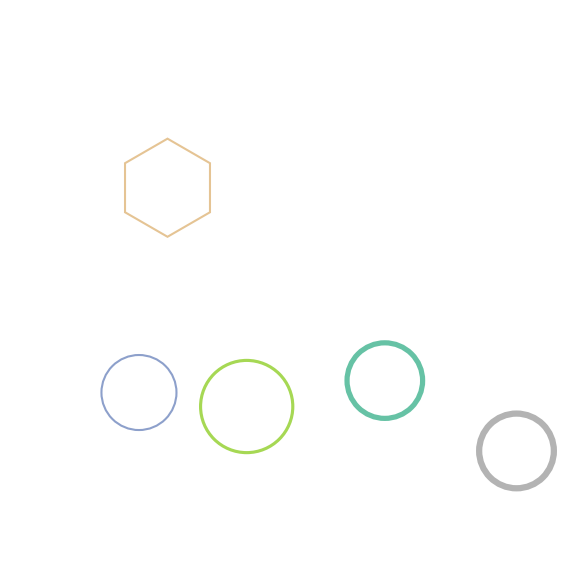[{"shape": "circle", "thickness": 2.5, "radius": 0.33, "center": [0.666, 0.34]}, {"shape": "circle", "thickness": 1, "radius": 0.32, "center": [0.241, 0.319]}, {"shape": "circle", "thickness": 1.5, "radius": 0.4, "center": [0.427, 0.295]}, {"shape": "hexagon", "thickness": 1, "radius": 0.42, "center": [0.29, 0.674]}, {"shape": "circle", "thickness": 3, "radius": 0.32, "center": [0.894, 0.218]}]